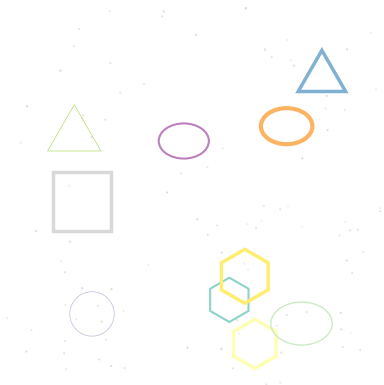[{"shape": "hexagon", "thickness": 1.5, "radius": 0.29, "center": [0.596, 0.221]}, {"shape": "hexagon", "thickness": 2.5, "radius": 0.32, "center": [0.662, 0.107]}, {"shape": "circle", "thickness": 0.5, "radius": 0.29, "center": [0.239, 0.185]}, {"shape": "triangle", "thickness": 2.5, "radius": 0.36, "center": [0.836, 0.798]}, {"shape": "oval", "thickness": 3, "radius": 0.33, "center": [0.745, 0.672]}, {"shape": "triangle", "thickness": 0.5, "radius": 0.4, "center": [0.193, 0.648]}, {"shape": "square", "thickness": 2.5, "radius": 0.38, "center": [0.212, 0.476]}, {"shape": "oval", "thickness": 1.5, "radius": 0.33, "center": [0.477, 0.634]}, {"shape": "oval", "thickness": 1, "radius": 0.4, "center": [0.783, 0.16]}, {"shape": "hexagon", "thickness": 2.5, "radius": 0.35, "center": [0.636, 0.282]}]